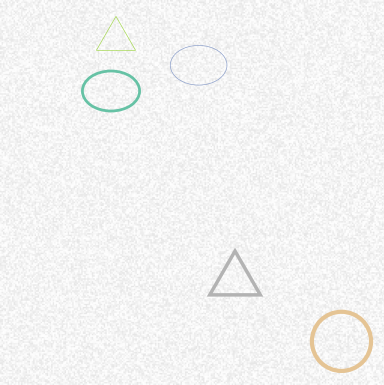[{"shape": "oval", "thickness": 2, "radius": 0.37, "center": [0.288, 0.764]}, {"shape": "oval", "thickness": 0.5, "radius": 0.37, "center": [0.516, 0.83]}, {"shape": "triangle", "thickness": 0.5, "radius": 0.29, "center": [0.301, 0.899]}, {"shape": "circle", "thickness": 3, "radius": 0.38, "center": [0.887, 0.113]}, {"shape": "triangle", "thickness": 2.5, "radius": 0.38, "center": [0.61, 0.272]}]